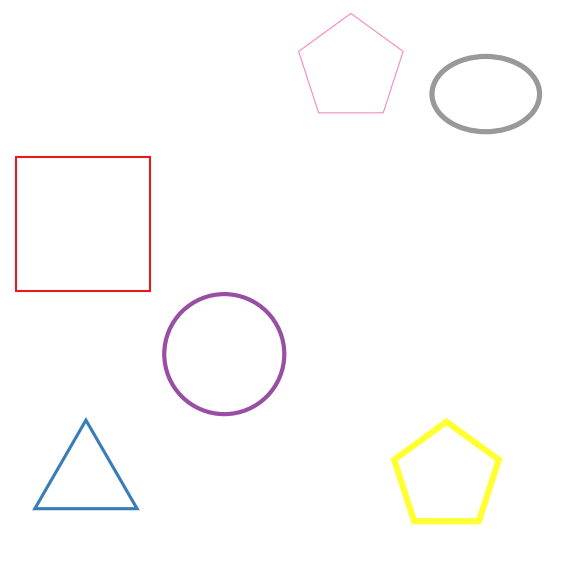[{"shape": "square", "thickness": 1, "radius": 0.58, "center": [0.143, 0.611]}, {"shape": "triangle", "thickness": 1.5, "radius": 0.51, "center": [0.149, 0.169]}, {"shape": "circle", "thickness": 2, "radius": 0.52, "center": [0.388, 0.386]}, {"shape": "pentagon", "thickness": 3, "radius": 0.48, "center": [0.773, 0.174]}, {"shape": "pentagon", "thickness": 0.5, "radius": 0.48, "center": [0.608, 0.881]}, {"shape": "oval", "thickness": 2.5, "radius": 0.47, "center": [0.841, 0.836]}]